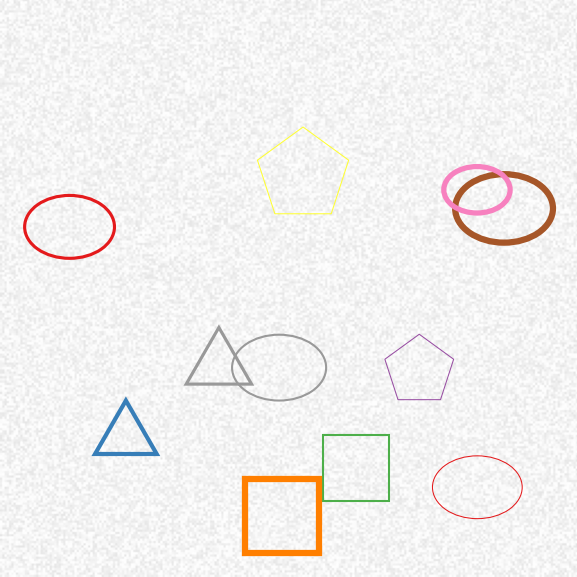[{"shape": "oval", "thickness": 1.5, "radius": 0.39, "center": [0.12, 0.606]}, {"shape": "oval", "thickness": 0.5, "radius": 0.39, "center": [0.827, 0.155]}, {"shape": "triangle", "thickness": 2, "radius": 0.31, "center": [0.218, 0.244]}, {"shape": "square", "thickness": 1, "radius": 0.29, "center": [0.616, 0.189]}, {"shape": "pentagon", "thickness": 0.5, "radius": 0.31, "center": [0.726, 0.358]}, {"shape": "square", "thickness": 3, "radius": 0.32, "center": [0.489, 0.106]}, {"shape": "pentagon", "thickness": 0.5, "radius": 0.42, "center": [0.525, 0.696]}, {"shape": "oval", "thickness": 3, "radius": 0.42, "center": [0.873, 0.638]}, {"shape": "oval", "thickness": 2.5, "radius": 0.29, "center": [0.826, 0.671]}, {"shape": "triangle", "thickness": 1.5, "radius": 0.33, "center": [0.379, 0.367]}, {"shape": "oval", "thickness": 1, "radius": 0.41, "center": [0.483, 0.363]}]